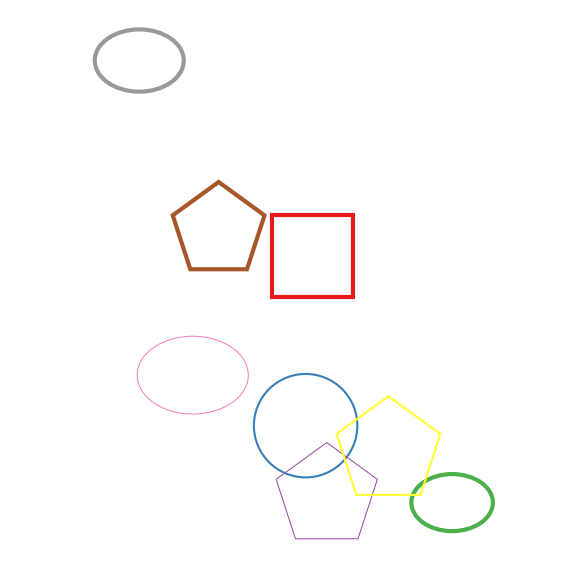[{"shape": "square", "thickness": 2, "radius": 0.35, "center": [0.542, 0.556]}, {"shape": "circle", "thickness": 1, "radius": 0.45, "center": [0.529, 0.262]}, {"shape": "oval", "thickness": 2, "radius": 0.35, "center": [0.783, 0.129]}, {"shape": "pentagon", "thickness": 0.5, "radius": 0.46, "center": [0.566, 0.141]}, {"shape": "pentagon", "thickness": 1, "radius": 0.47, "center": [0.673, 0.219]}, {"shape": "pentagon", "thickness": 2, "radius": 0.42, "center": [0.379, 0.6]}, {"shape": "oval", "thickness": 0.5, "radius": 0.48, "center": [0.334, 0.35]}, {"shape": "oval", "thickness": 2, "radius": 0.39, "center": [0.241, 0.894]}]